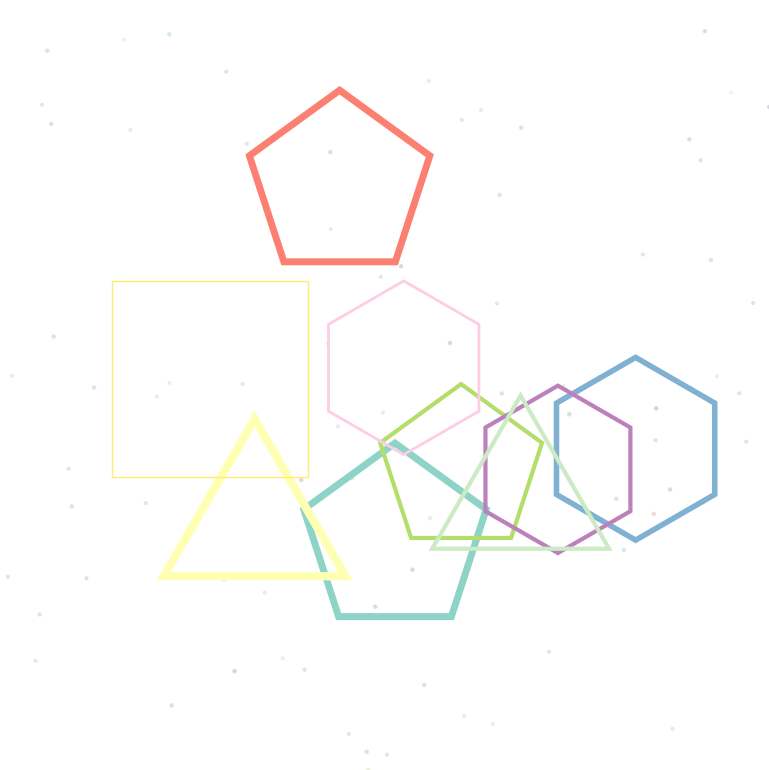[{"shape": "pentagon", "thickness": 2.5, "radius": 0.62, "center": [0.513, 0.3]}, {"shape": "triangle", "thickness": 3, "radius": 0.68, "center": [0.331, 0.32]}, {"shape": "pentagon", "thickness": 2.5, "radius": 0.62, "center": [0.441, 0.76]}, {"shape": "hexagon", "thickness": 2, "radius": 0.59, "center": [0.825, 0.417]}, {"shape": "pentagon", "thickness": 1.5, "radius": 0.55, "center": [0.599, 0.391]}, {"shape": "hexagon", "thickness": 1, "radius": 0.56, "center": [0.524, 0.522]}, {"shape": "hexagon", "thickness": 1.5, "radius": 0.54, "center": [0.725, 0.39]}, {"shape": "triangle", "thickness": 1.5, "radius": 0.66, "center": [0.676, 0.354]}, {"shape": "square", "thickness": 0.5, "radius": 0.64, "center": [0.273, 0.508]}]